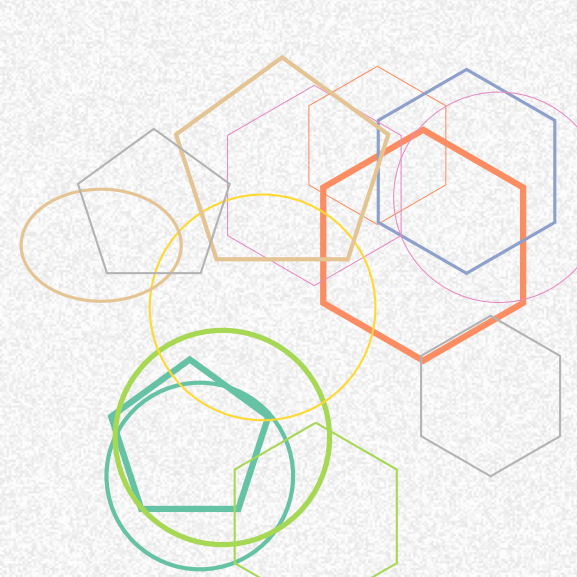[{"shape": "circle", "thickness": 2, "radius": 0.81, "center": [0.346, 0.175]}, {"shape": "pentagon", "thickness": 3, "radius": 0.72, "center": [0.329, 0.234]}, {"shape": "hexagon", "thickness": 0.5, "radius": 0.68, "center": [0.653, 0.747]}, {"shape": "hexagon", "thickness": 3, "radius": 1.0, "center": [0.733, 0.575]}, {"shape": "hexagon", "thickness": 1.5, "radius": 0.88, "center": [0.808, 0.702]}, {"shape": "hexagon", "thickness": 0.5, "radius": 0.87, "center": [0.544, 0.678]}, {"shape": "circle", "thickness": 0.5, "radius": 0.91, "center": [0.864, 0.658]}, {"shape": "hexagon", "thickness": 1, "radius": 0.81, "center": [0.547, 0.105]}, {"shape": "circle", "thickness": 2.5, "radius": 0.93, "center": [0.385, 0.242]}, {"shape": "circle", "thickness": 1, "radius": 0.98, "center": [0.455, 0.467]}, {"shape": "pentagon", "thickness": 2, "radius": 0.97, "center": [0.489, 0.707]}, {"shape": "oval", "thickness": 1.5, "radius": 0.69, "center": [0.175, 0.574]}, {"shape": "hexagon", "thickness": 1, "radius": 0.69, "center": [0.85, 0.313]}, {"shape": "pentagon", "thickness": 1, "radius": 0.69, "center": [0.266, 0.638]}]